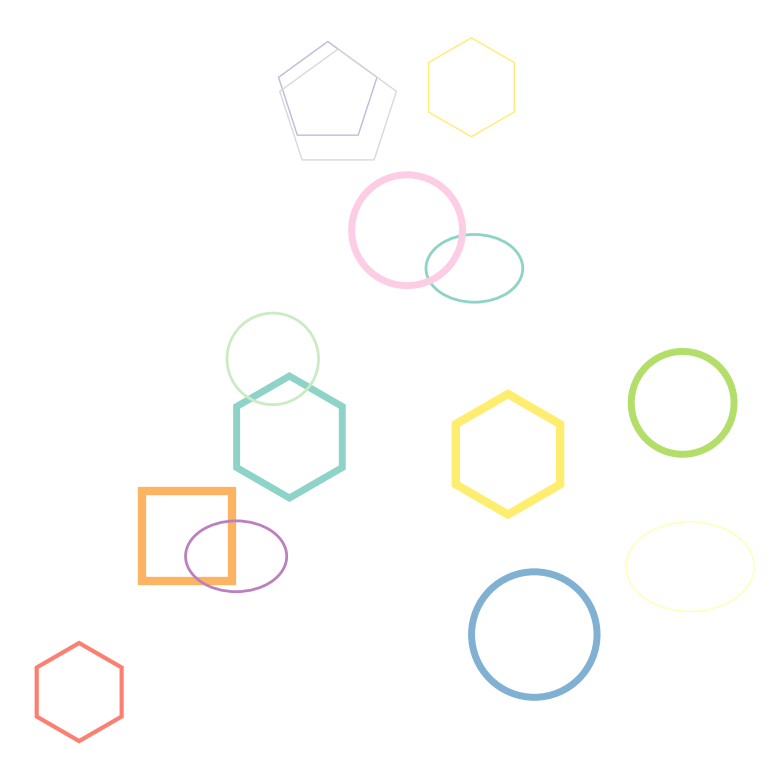[{"shape": "hexagon", "thickness": 2.5, "radius": 0.4, "center": [0.376, 0.432]}, {"shape": "oval", "thickness": 1, "radius": 0.31, "center": [0.616, 0.652]}, {"shape": "oval", "thickness": 0.5, "radius": 0.42, "center": [0.896, 0.264]}, {"shape": "pentagon", "thickness": 0.5, "radius": 0.34, "center": [0.426, 0.879]}, {"shape": "hexagon", "thickness": 1.5, "radius": 0.32, "center": [0.103, 0.101]}, {"shape": "circle", "thickness": 2.5, "radius": 0.41, "center": [0.694, 0.176]}, {"shape": "square", "thickness": 3, "radius": 0.29, "center": [0.243, 0.304]}, {"shape": "circle", "thickness": 2.5, "radius": 0.33, "center": [0.887, 0.477]}, {"shape": "circle", "thickness": 2.5, "radius": 0.36, "center": [0.529, 0.701]}, {"shape": "pentagon", "thickness": 0.5, "radius": 0.4, "center": [0.439, 0.857]}, {"shape": "oval", "thickness": 1, "radius": 0.33, "center": [0.307, 0.278]}, {"shape": "circle", "thickness": 1, "radius": 0.3, "center": [0.354, 0.534]}, {"shape": "hexagon", "thickness": 0.5, "radius": 0.32, "center": [0.612, 0.887]}, {"shape": "hexagon", "thickness": 3, "radius": 0.39, "center": [0.66, 0.41]}]